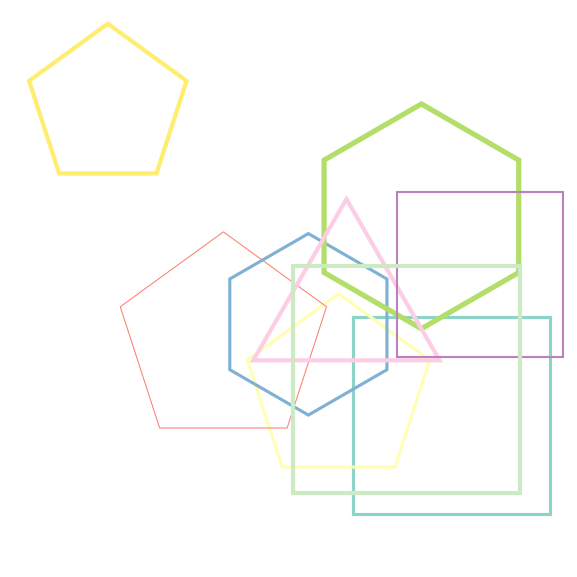[{"shape": "square", "thickness": 1.5, "radius": 0.85, "center": [0.782, 0.28]}, {"shape": "pentagon", "thickness": 1.5, "radius": 0.83, "center": [0.586, 0.325]}, {"shape": "pentagon", "thickness": 0.5, "radius": 0.94, "center": [0.387, 0.41]}, {"shape": "hexagon", "thickness": 1.5, "radius": 0.79, "center": [0.534, 0.438]}, {"shape": "hexagon", "thickness": 2.5, "radius": 0.97, "center": [0.73, 0.625]}, {"shape": "triangle", "thickness": 2, "radius": 0.93, "center": [0.6, 0.468]}, {"shape": "square", "thickness": 1, "radius": 0.72, "center": [0.831, 0.523]}, {"shape": "square", "thickness": 2, "radius": 0.98, "center": [0.704, 0.341]}, {"shape": "pentagon", "thickness": 2, "radius": 0.72, "center": [0.187, 0.815]}]